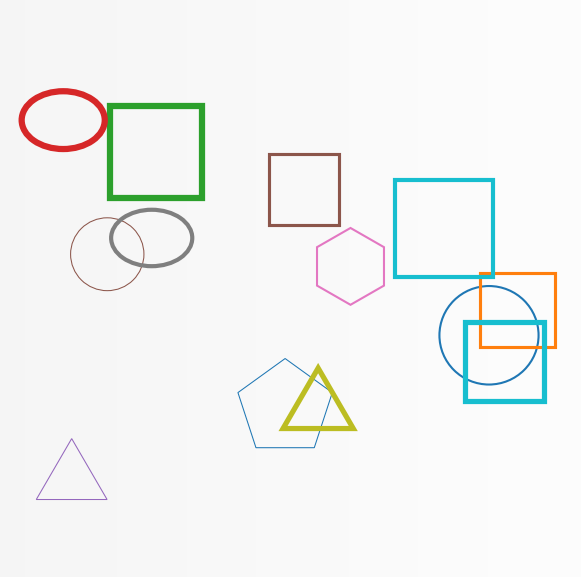[{"shape": "circle", "thickness": 1, "radius": 0.43, "center": [0.841, 0.419]}, {"shape": "pentagon", "thickness": 0.5, "radius": 0.43, "center": [0.491, 0.293]}, {"shape": "square", "thickness": 1.5, "radius": 0.32, "center": [0.89, 0.463]}, {"shape": "square", "thickness": 3, "radius": 0.4, "center": [0.268, 0.736]}, {"shape": "oval", "thickness": 3, "radius": 0.36, "center": [0.109, 0.791]}, {"shape": "triangle", "thickness": 0.5, "radius": 0.35, "center": [0.123, 0.169]}, {"shape": "square", "thickness": 1.5, "radius": 0.3, "center": [0.523, 0.671]}, {"shape": "circle", "thickness": 0.5, "radius": 0.32, "center": [0.185, 0.559]}, {"shape": "hexagon", "thickness": 1, "radius": 0.33, "center": [0.603, 0.538]}, {"shape": "oval", "thickness": 2, "radius": 0.35, "center": [0.261, 0.587]}, {"shape": "triangle", "thickness": 2.5, "radius": 0.35, "center": [0.547, 0.292]}, {"shape": "square", "thickness": 2.5, "radius": 0.34, "center": [0.868, 0.373]}, {"shape": "square", "thickness": 2, "radius": 0.42, "center": [0.764, 0.603]}]